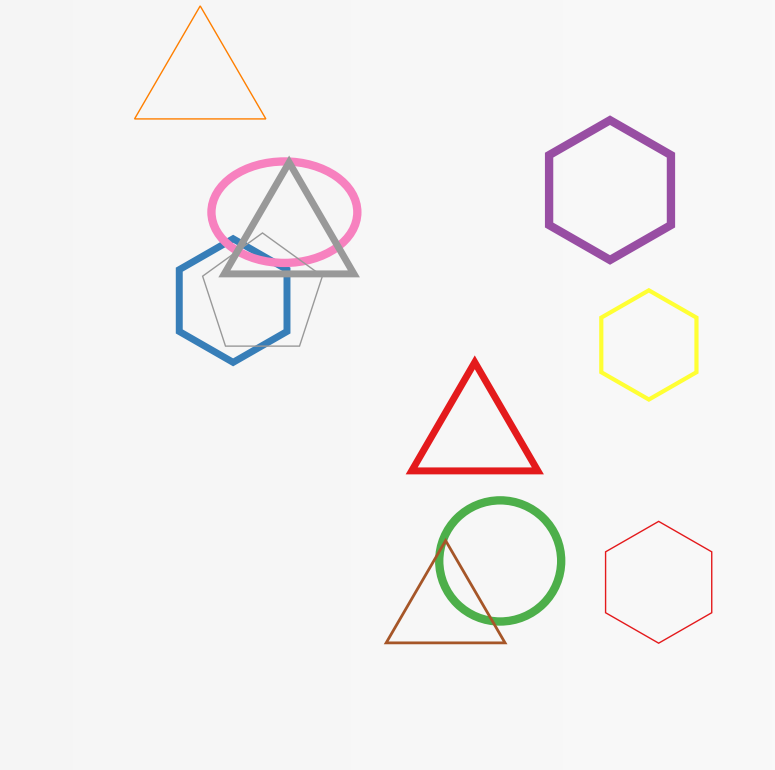[{"shape": "triangle", "thickness": 2.5, "radius": 0.47, "center": [0.613, 0.435]}, {"shape": "hexagon", "thickness": 0.5, "radius": 0.4, "center": [0.85, 0.244]}, {"shape": "hexagon", "thickness": 2.5, "radius": 0.4, "center": [0.301, 0.61]}, {"shape": "circle", "thickness": 3, "radius": 0.39, "center": [0.645, 0.272]}, {"shape": "hexagon", "thickness": 3, "radius": 0.45, "center": [0.787, 0.753]}, {"shape": "triangle", "thickness": 0.5, "radius": 0.49, "center": [0.258, 0.894]}, {"shape": "hexagon", "thickness": 1.5, "radius": 0.35, "center": [0.837, 0.552]}, {"shape": "triangle", "thickness": 1, "radius": 0.44, "center": [0.575, 0.209]}, {"shape": "oval", "thickness": 3, "radius": 0.47, "center": [0.367, 0.724]}, {"shape": "triangle", "thickness": 2.5, "radius": 0.48, "center": [0.373, 0.693]}, {"shape": "pentagon", "thickness": 0.5, "radius": 0.41, "center": [0.339, 0.616]}]